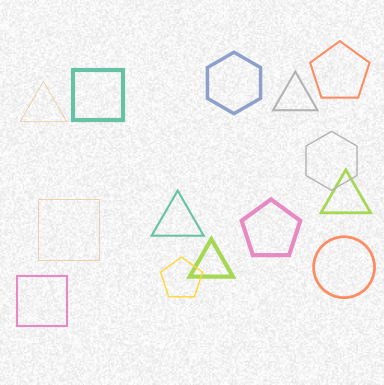[{"shape": "square", "thickness": 3, "radius": 0.32, "center": [0.255, 0.753]}, {"shape": "triangle", "thickness": 1.5, "radius": 0.39, "center": [0.461, 0.427]}, {"shape": "pentagon", "thickness": 1.5, "radius": 0.41, "center": [0.883, 0.812]}, {"shape": "circle", "thickness": 2, "radius": 0.4, "center": [0.894, 0.306]}, {"shape": "hexagon", "thickness": 2.5, "radius": 0.4, "center": [0.608, 0.785]}, {"shape": "square", "thickness": 1.5, "radius": 0.32, "center": [0.11, 0.219]}, {"shape": "pentagon", "thickness": 3, "radius": 0.4, "center": [0.704, 0.402]}, {"shape": "triangle", "thickness": 3, "radius": 0.32, "center": [0.549, 0.314]}, {"shape": "triangle", "thickness": 2, "radius": 0.37, "center": [0.898, 0.485]}, {"shape": "pentagon", "thickness": 1, "radius": 0.29, "center": [0.472, 0.275]}, {"shape": "triangle", "thickness": 0.5, "radius": 0.35, "center": [0.113, 0.719]}, {"shape": "square", "thickness": 0.5, "radius": 0.39, "center": [0.178, 0.403]}, {"shape": "hexagon", "thickness": 1, "radius": 0.38, "center": [0.861, 0.582]}, {"shape": "triangle", "thickness": 1.5, "radius": 0.33, "center": [0.767, 0.747]}]